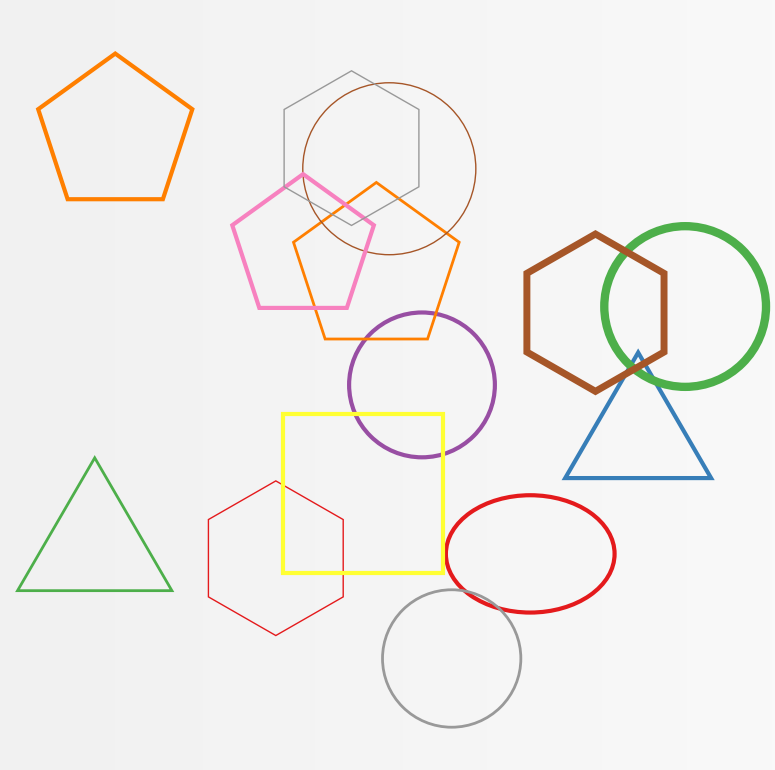[{"shape": "hexagon", "thickness": 0.5, "radius": 0.5, "center": [0.356, 0.275]}, {"shape": "oval", "thickness": 1.5, "radius": 0.54, "center": [0.684, 0.281]}, {"shape": "triangle", "thickness": 1.5, "radius": 0.54, "center": [0.823, 0.433]}, {"shape": "triangle", "thickness": 1, "radius": 0.57, "center": [0.122, 0.29]}, {"shape": "circle", "thickness": 3, "radius": 0.52, "center": [0.884, 0.602]}, {"shape": "circle", "thickness": 1.5, "radius": 0.47, "center": [0.545, 0.5]}, {"shape": "pentagon", "thickness": 1, "radius": 0.56, "center": [0.486, 0.651]}, {"shape": "pentagon", "thickness": 1.5, "radius": 0.52, "center": [0.149, 0.826]}, {"shape": "square", "thickness": 1.5, "radius": 0.52, "center": [0.468, 0.359]}, {"shape": "circle", "thickness": 0.5, "radius": 0.56, "center": [0.502, 0.781]}, {"shape": "hexagon", "thickness": 2.5, "radius": 0.51, "center": [0.768, 0.594]}, {"shape": "pentagon", "thickness": 1.5, "radius": 0.48, "center": [0.391, 0.678]}, {"shape": "circle", "thickness": 1, "radius": 0.45, "center": [0.583, 0.145]}, {"shape": "hexagon", "thickness": 0.5, "radius": 0.5, "center": [0.454, 0.808]}]